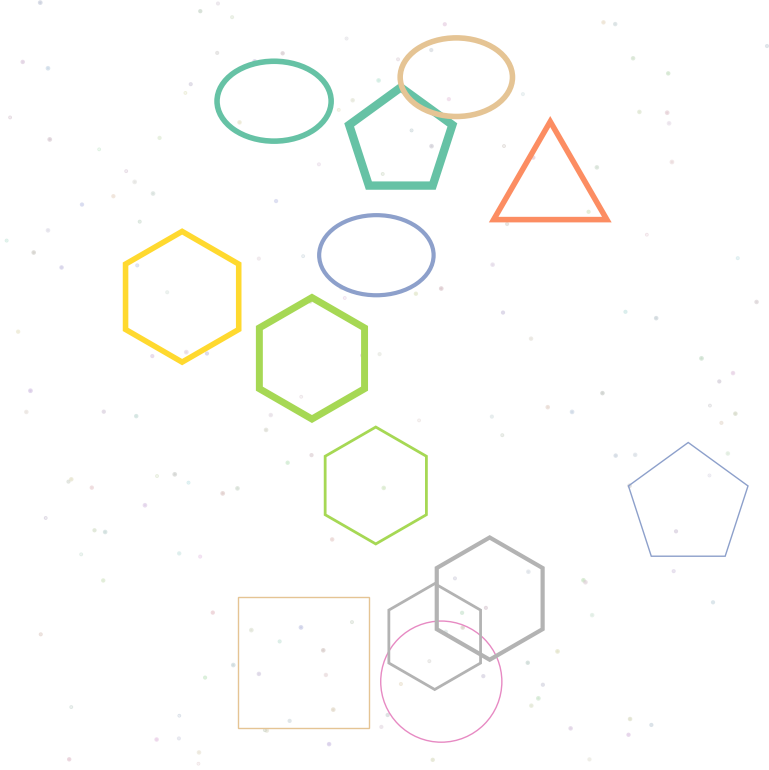[{"shape": "pentagon", "thickness": 3, "radius": 0.35, "center": [0.52, 0.816]}, {"shape": "oval", "thickness": 2, "radius": 0.37, "center": [0.356, 0.869]}, {"shape": "triangle", "thickness": 2, "radius": 0.42, "center": [0.715, 0.757]}, {"shape": "oval", "thickness": 1.5, "radius": 0.37, "center": [0.489, 0.669]}, {"shape": "pentagon", "thickness": 0.5, "radius": 0.41, "center": [0.894, 0.344]}, {"shape": "circle", "thickness": 0.5, "radius": 0.39, "center": [0.573, 0.115]}, {"shape": "hexagon", "thickness": 2.5, "radius": 0.39, "center": [0.405, 0.535]}, {"shape": "hexagon", "thickness": 1, "radius": 0.38, "center": [0.488, 0.369]}, {"shape": "hexagon", "thickness": 2, "radius": 0.42, "center": [0.237, 0.615]}, {"shape": "square", "thickness": 0.5, "radius": 0.43, "center": [0.394, 0.139]}, {"shape": "oval", "thickness": 2, "radius": 0.36, "center": [0.593, 0.9]}, {"shape": "hexagon", "thickness": 1.5, "radius": 0.4, "center": [0.636, 0.223]}, {"shape": "hexagon", "thickness": 1, "radius": 0.34, "center": [0.565, 0.173]}]